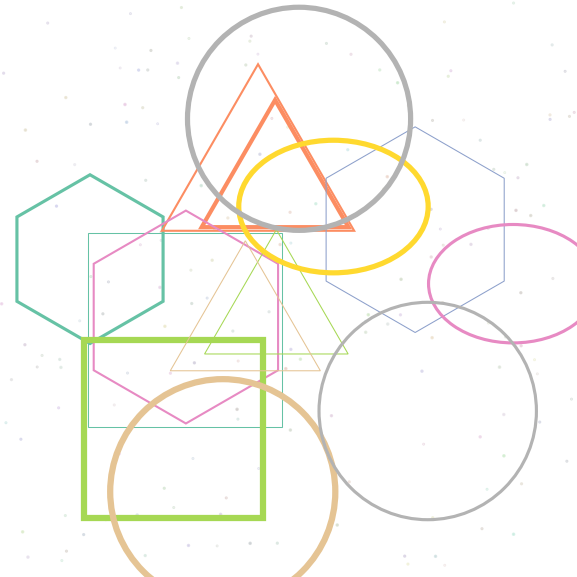[{"shape": "square", "thickness": 0.5, "radius": 0.84, "center": [0.321, 0.427]}, {"shape": "hexagon", "thickness": 1.5, "radius": 0.73, "center": [0.156, 0.55]}, {"shape": "triangle", "thickness": 1, "radius": 0.96, "center": [0.447, 0.696]}, {"shape": "triangle", "thickness": 2, "radius": 0.73, "center": [0.476, 0.679]}, {"shape": "hexagon", "thickness": 0.5, "radius": 0.89, "center": [0.719, 0.601]}, {"shape": "oval", "thickness": 1.5, "radius": 0.73, "center": [0.889, 0.508]}, {"shape": "hexagon", "thickness": 1, "radius": 0.92, "center": [0.322, 0.45]}, {"shape": "square", "thickness": 3, "radius": 0.77, "center": [0.301, 0.256]}, {"shape": "triangle", "thickness": 0.5, "radius": 0.72, "center": [0.479, 0.458]}, {"shape": "oval", "thickness": 2.5, "radius": 0.82, "center": [0.577, 0.641]}, {"shape": "triangle", "thickness": 0.5, "radius": 0.75, "center": [0.425, 0.432]}, {"shape": "circle", "thickness": 3, "radius": 0.97, "center": [0.386, 0.148]}, {"shape": "circle", "thickness": 2.5, "radius": 0.97, "center": [0.518, 0.793]}, {"shape": "circle", "thickness": 1.5, "radius": 0.94, "center": [0.741, 0.287]}]